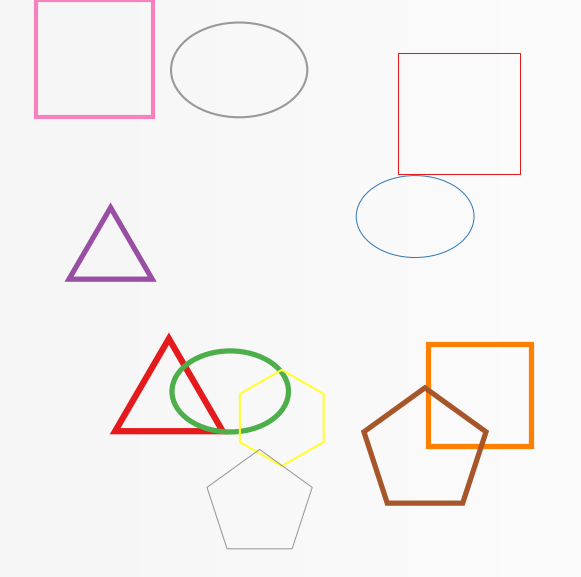[{"shape": "square", "thickness": 0.5, "radius": 0.52, "center": [0.79, 0.803]}, {"shape": "triangle", "thickness": 3, "radius": 0.53, "center": [0.291, 0.306]}, {"shape": "oval", "thickness": 0.5, "radius": 0.51, "center": [0.714, 0.624]}, {"shape": "oval", "thickness": 2.5, "radius": 0.5, "center": [0.396, 0.321]}, {"shape": "triangle", "thickness": 2.5, "radius": 0.41, "center": [0.19, 0.557]}, {"shape": "square", "thickness": 2.5, "radius": 0.44, "center": [0.825, 0.316]}, {"shape": "hexagon", "thickness": 1, "radius": 0.42, "center": [0.485, 0.275]}, {"shape": "pentagon", "thickness": 2.5, "radius": 0.55, "center": [0.731, 0.217]}, {"shape": "square", "thickness": 2, "radius": 0.5, "center": [0.163, 0.897]}, {"shape": "pentagon", "thickness": 0.5, "radius": 0.48, "center": [0.447, 0.126]}, {"shape": "oval", "thickness": 1, "radius": 0.59, "center": [0.411, 0.878]}]